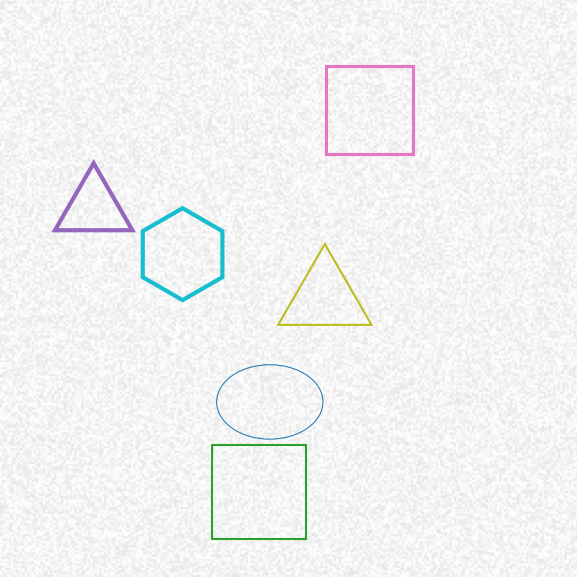[{"shape": "oval", "thickness": 0.5, "radius": 0.46, "center": [0.467, 0.303]}, {"shape": "square", "thickness": 1, "radius": 0.41, "center": [0.448, 0.147]}, {"shape": "triangle", "thickness": 2, "radius": 0.39, "center": [0.162, 0.639]}, {"shape": "square", "thickness": 1.5, "radius": 0.38, "center": [0.64, 0.809]}, {"shape": "triangle", "thickness": 1, "radius": 0.47, "center": [0.562, 0.483]}, {"shape": "hexagon", "thickness": 2, "radius": 0.4, "center": [0.316, 0.559]}]